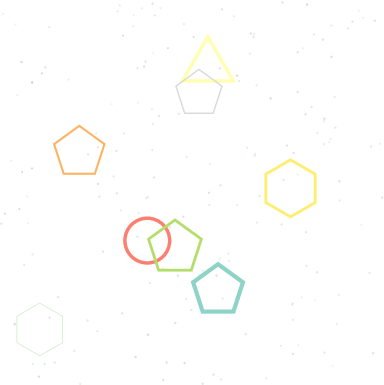[{"shape": "pentagon", "thickness": 3, "radius": 0.34, "center": [0.566, 0.246]}, {"shape": "triangle", "thickness": 2.5, "radius": 0.38, "center": [0.54, 0.828]}, {"shape": "circle", "thickness": 2.5, "radius": 0.29, "center": [0.383, 0.375]}, {"shape": "pentagon", "thickness": 1.5, "radius": 0.34, "center": [0.206, 0.604]}, {"shape": "pentagon", "thickness": 2, "radius": 0.36, "center": [0.454, 0.357]}, {"shape": "pentagon", "thickness": 1, "radius": 0.31, "center": [0.517, 0.757]}, {"shape": "hexagon", "thickness": 0.5, "radius": 0.34, "center": [0.103, 0.144]}, {"shape": "hexagon", "thickness": 2, "radius": 0.37, "center": [0.755, 0.511]}]